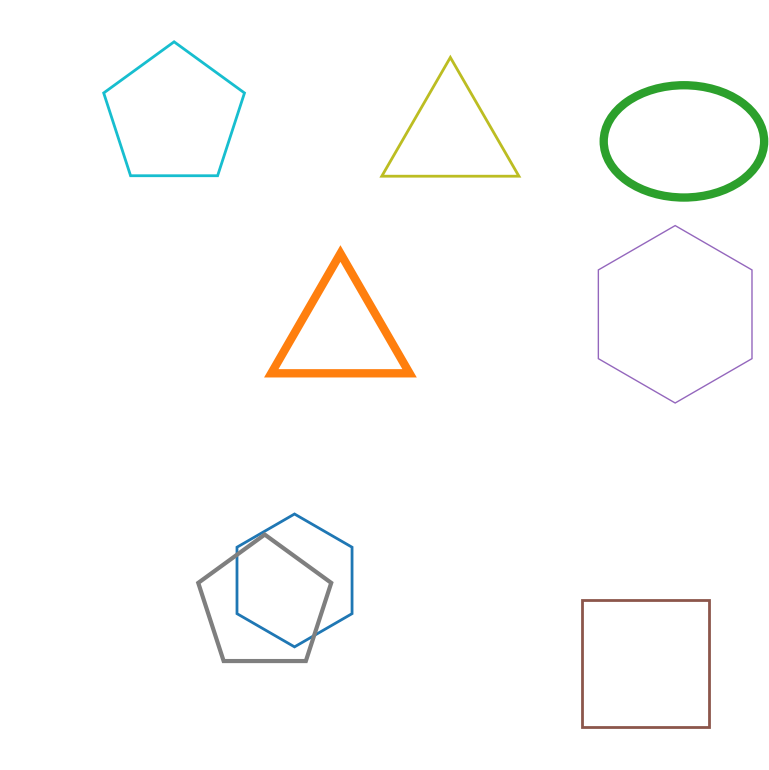[{"shape": "hexagon", "thickness": 1, "radius": 0.43, "center": [0.382, 0.246]}, {"shape": "triangle", "thickness": 3, "radius": 0.52, "center": [0.442, 0.567]}, {"shape": "oval", "thickness": 3, "radius": 0.52, "center": [0.888, 0.816]}, {"shape": "hexagon", "thickness": 0.5, "radius": 0.58, "center": [0.877, 0.592]}, {"shape": "square", "thickness": 1, "radius": 0.41, "center": [0.838, 0.138]}, {"shape": "pentagon", "thickness": 1.5, "radius": 0.45, "center": [0.344, 0.215]}, {"shape": "triangle", "thickness": 1, "radius": 0.51, "center": [0.585, 0.823]}, {"shape": "pentagon", "thickness": 1, "radius": 0.48, "center": [0.226, 0.85]}]